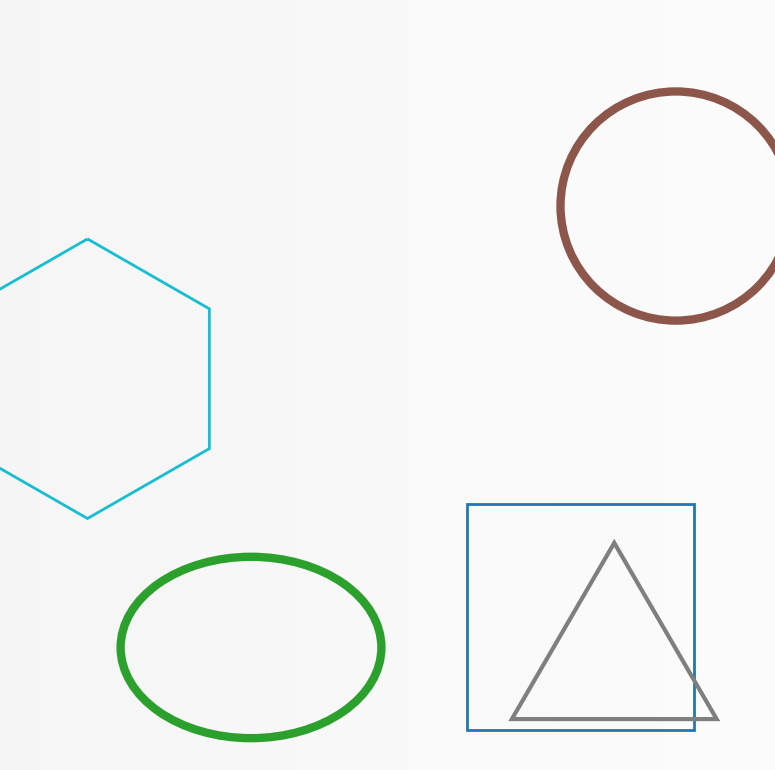[{"shape": "square", "thickness": 1, "radius": 0.73, "center": [0.749, 0.199]}, {"shape": "oval", "thickness": 3, "radius": 0.84, "center": [0.324, 0.159]}, {"shape": "circle", "thickness": 3, "radius": 0.74, "center": [0.872, 0.732]}, {"shape": "triangle", "thickness": 1.5, "radius": 0.76, "center": [0.793, 0.142]}, {"shape": "hexagon", "thickness": 1, "radius": 0.91, "center": [0.113, 0.508]}]